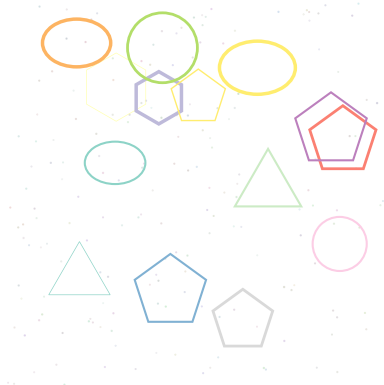[{"shape": "triangle", "thickness": 0.5, "radius": 0.46, "center": [0.206, 0.28]}, {"shape": "oval", "thickness": 1.5, "radius": 0.39, "center": [0.299, 0.577]}, {"shape": "hexagon", "thickness": 0.5, "radius": 0.44, "center": [0.302, 0.774]}, {"shape": "hexagon", "thickness": 2.5, "radius": 0.34, "center": [0.413, 0.746]}, {"shape": "pentagon", "thickness": 2, "radius": 0.45, "center": [0.891, 0.635]}, {"shape": "pentagon", "thickness": 1.5, "radius": 0.49, "center": [0.443, 0.243]}, {"shape": "oval", "thickness": 2.5, "radius": 0.44, "center": [0.199, 0.888]}, {"shape": "circle", "thickness": 2, "radius": 0.45, "center": [0.422, 0.876]}, {"shape": "circle", "thickness": 1.5, "radius": 0.35, "center": [0.882, 0.366]}, {"shape": "pentagon", "thickness": 2, "radius": 0.41, "center": [0.631, 0.167]}, {"shape": "pentagon", "thickness": 1.5, "radius": 0.49, "center": [0.86, 0.663]}, {"shape": "triangle", "thickness": 1.5, "radius": 0.5, "center": [0.696, 0.514]}, {"shape": "pentagon", "thickness": 1, "radius": 0.37, "center": [0.515, 0.747]}, {"shape": "oval", "thickness": 2.5, "radius": 0.49, "center": [0.669, 0.824]}]